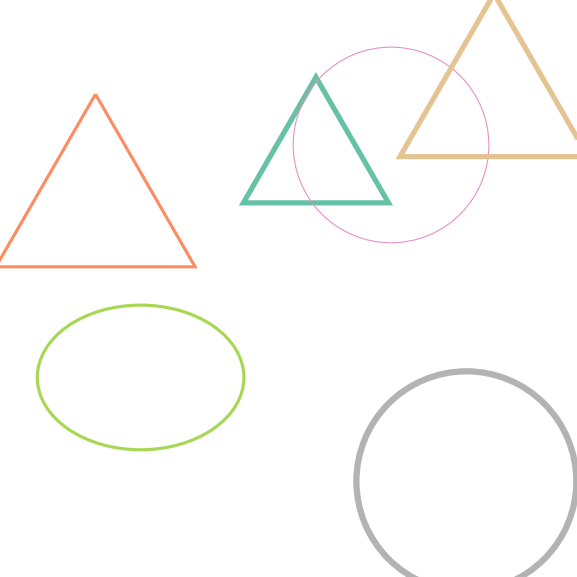[{"shape": "triangle", "thickness": 2.5, "radius": 0.73, "center": [0.547, 0.72]}, {"shape": "triangle", "thickness": 1.5, "radius": 1.0, "center": [0.165, 0.637]}, {"shape": "circle", "thickness": 0.5, "radius": 0.85, "center": [0.677, 0.748]}, {"shape": "oval", "thickness": 1.5, "radius": 0.89, "center": [0.243, 0.346]}, {"shape": "triangle", "thickness": 2.5, "radius": 0.94, "center": [0.855, 0.822]}, {"shape": "circle", "thickness": 3, "radius": 0.95, "center": [0.808, 0.166]}]